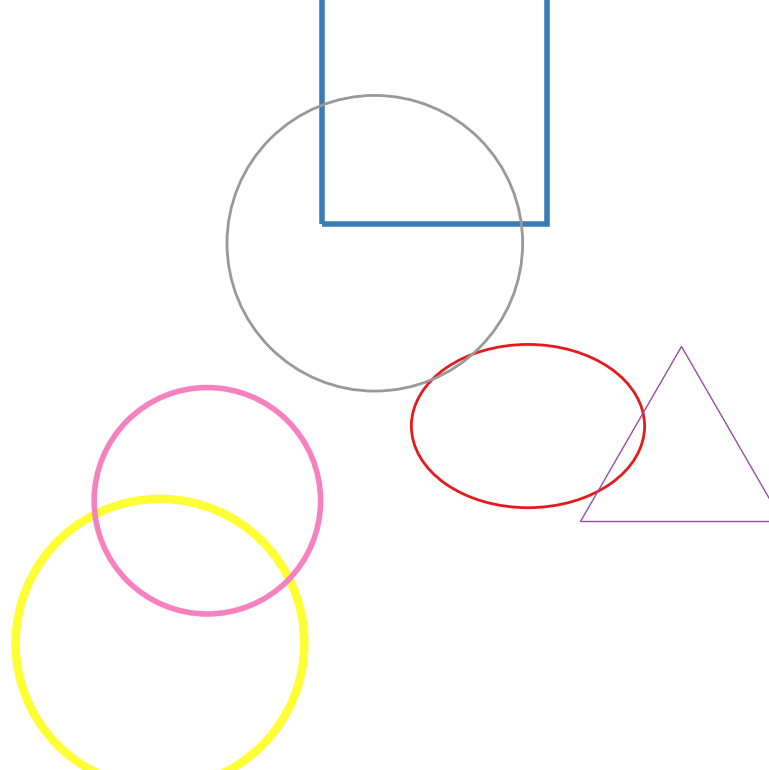[{"shape": "oval", "thickness": 1, "radius": 0.76, "center": [0.686, 0.447]}, {"shape": "square", "thickness": 2, "radius": 0.73, "center": [0.564, 0.855]}, {"shape": "triangle", "thickness": 0.5, "radius": 0.76, "center": [0.885, 0.398]}, {"shape": "circle", "thickness": 3, "radius": 0.94, "center": [0.208, 0.165]}, {"shape": "circle", "thickness": 2, "radius": 0.74, "center": [0.269, 0.35]}, {"shape": "circle", "thickness": 1, "radius": 0.96, "center": [0.487, 0.684]}]